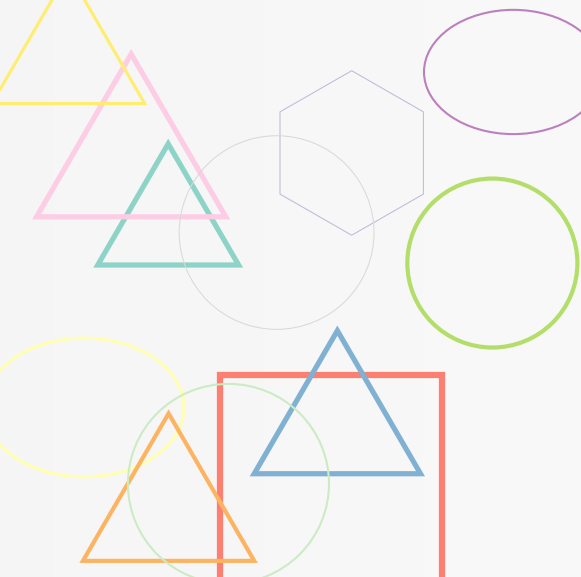[{"shape": "triangle", "thickness": 2.5, "radius": 0.7, "center": [0.289, 0.61]}, {"shape": "oval", "thickness": 1.5, "radius": 0.86, "center": [0.145, 0.294]}, {"shape": "hexagon", "thickness": 0.5, "radius": 0.71, "center": [0.605, 0.734]}, {"shape": "square", "thickness": 3, "radius": 0.96, "center": [0.569, 0.159]}, {"shape": "triangle", "thickness": 2.5, "radius": 0.83, "center": [0.58, 0.261]}, {"shape": "triangle", "thickness": 2, "radius": 0.85, "center": [0.29, 0.113]}, {"shape": "circle", "thickness": 2, "radius": 0.73, "center": [0.847, 0.544]}, {"shape": "triangle", "thickness": 2.5, "radius": 0.94, "center": [0.226, 0.718]}, {"shape": "circle", "thickness": 0.5, "radius": 0.84, "center": [0.476, 0.596]}, {"shape": "oval", "thickness": 1, "radius": 0.77, "center": [0.883, 0.874]}, {"shape": "circle", "thickness": 1, "radius": 0.86, "center": [0.393, 0.161]}, {"shape": "triangle", "thickness": 1.5, "radius": 0.76, "center": [0.117, 0.896]}]